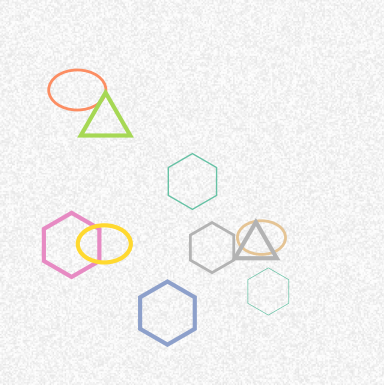[{"shape": "hexagon", "thickness": 1, "radius": 0.36, "center": [0.5, 0.529]}, {"shape": "hexagon", "thickness": 0.5, "radius": 0.31, "center": [0.697, 0.243]}, {"shape": "oval", "thickness": 2, "radius": 0.37, "center": [0.201, 0.766]}, {"shape": "hexagon", "thickness": 3, "radius": 0.41, "center": [0.435, 0.187]}, {"shape": "hexagon", "thickness": 3, "radius": 0.42, "center": [0.186, 0.364]}, {"shape": "triangle", "thickness": 3, "radius": 0.37, "center": [0.274, 0.685]}, {"shape": "oval", "thickness": 3, "radius": 0.34, "center": [0.271, 0.367]}, {"shape": "oval", "thickness": 2, "radius": 0.31, "center": [0.679, 0.383]}, {"shape": "triangle", "thickness": 3, "radius": 0.31, "center": [0.665, 0.361]}, {"shape": "hexagon", "thickness": 2, "radius": 0.33, "center": [0.551, 0.357]}]